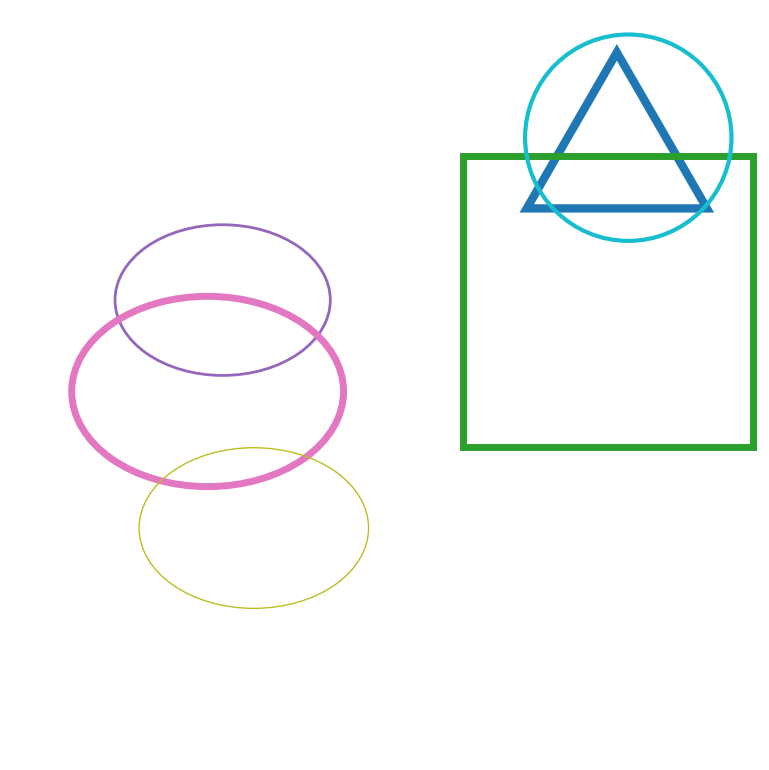[{"shape": "triangle", "thickness": 3, "radius": 0.68, "center": [0.801, 0.797]}, {"shape": "square", "thickness": 2.5, "radius": 0.94, "center": [0.789, 0.609]}, {"shape": "oval", "thickness": 1, "radius": 0.7, "center": [0.289, 0.61]}, {"shape": "oval", "thickness": 2.5, "radius": 0.88, "center": [0.27, 0.492]}, {"shape": "oval", "thickness": 0.5, "radius": 0.75, "center": [0.33, 0.314]}, {"shape": "circle", "thickness": 1.5, "radius": 0.67, "center": [0.816, 0.821]}]